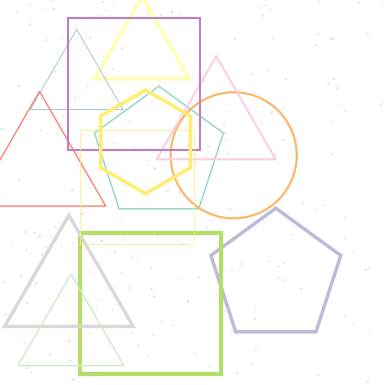[{"shape": "pentagon", "thickness": 1, "radius": 0.88, "center": [0.413, 0.6]}, {"shape": "triangle", "thickness": 2.5, "radius": 0.71, "center": [0.369, 0.866]}, {"shape": "pentagon", "thickness": 2.5, "radius": 0.89, "center": [0.716, 0.282]}, {"shape": "triangle", "thickness": 1, "radius": 0.99, "center": [0.103, 0.564]}, {"shape": "triangle", "thickness": 0.5, "radius": 0.69, "center": [0.199, 0.785]}, {"shape": "circle", "thickness": 1.5, "radius": 0.82, "center": [0.607, 0.597]}, {"shape": "square", "thickness": 3, "radius": 0.92, "center": [0.391, 0.21]}, {"shape": "triangle", "thickness": 1.5, "radius": 0.89, "center": [0.562, 0.676]}, {"shape": "triangle", "thickness": 2.5, "radius": 0.96, "center": [0.179, 0.248]}, {"shape": "square", "thickness": 1.5, "radius": 0.86, "center": [0.349, 0.781]}, {"shape": "triangle", "thickness": 1, "radius": 0.79, "center": [0.184, 0.13]}, {"shape": "hexagon", "thickness": 2.5, "radius": 0.67, "center": [0.378, 0.632]}, {"shape": "square", "thickness": 0.5, "radius": 0.74, "center": [0.356, 0.514]}]